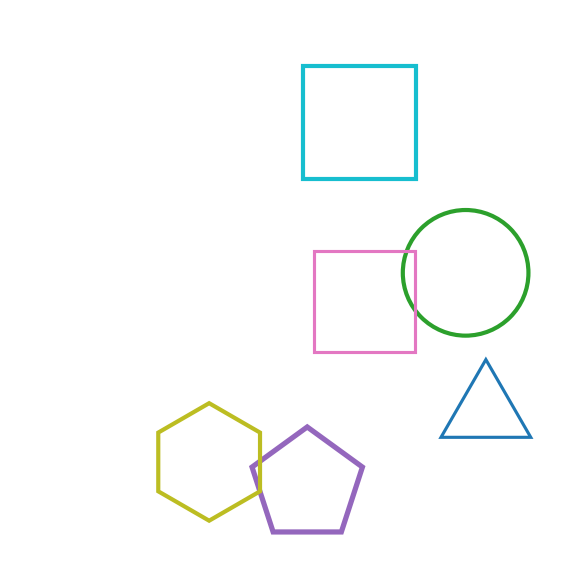[{"shape": "triangle", "thickness": 1.5, "radius": 0.45, "center": [0.841, 0.287]}, {"shape": "circle", "thickness": 2, "radius": 0.54, "center": [0.806, 0.527]}, {"shape": "pentagon", "thickness": 2.5, "radius": 0.5, "center": [0.532, 0.159]}, {"shape": "square", "thickness": 1.5, "radius": 0.44, "center": [0.631, 0.476]}, {"shape": "hexagon", "thickness": 2, "radius": 0.51, "center": [0.362, 0.199]}, {"shape": "square", "thickness": 2, "radius": 0.49, "center": [0.623, 0.787]}]